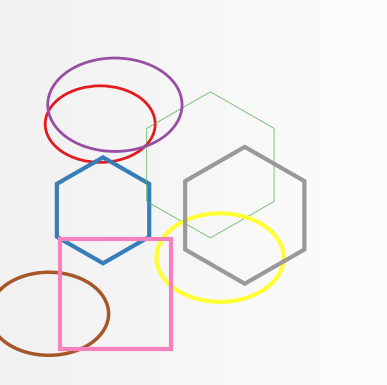[{"shape": "oval", "thickness": 2, "radius": 0.71, "center": [0.259, 0.678]}, {"shape": "hexagon", "thickness": 3, "radius": 0.69, "center": [0.266, 0.454]}, {"shape": "hexagon", "thickness": 0.5, "radius": 0.95, "center": [0.543, 0.572]}, {"shape": "oval", "thickness": 2, "radius": 0.87, "center": [0.296, 0.728]}, {"shape": "oval", "thickness": 3, "radius": 0.82, "center": [0.568, 0.331]}, {"shape": "oval", "thickness": 2.5, "radius": 0.77, "center": [0.126, 0.185]}, {"shape": "square", "thickness": 3, "radius": 0.72, "center": [0.299, 0.236]}, {"shape": "hexagon", "thickness": 3, "radius": 0.89, "center": [0.632, 0.441]}]